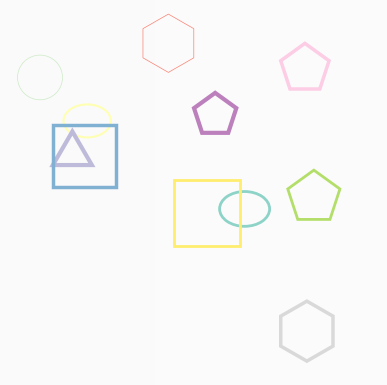[{"shape": "oval", "thickness": 2, "radius": 0.32, "center": [0.631, 0.457]}, {"shape": "oval", "thickness": 1.5, "radius": 0.31, "center": [0.225, 0.686]}, {"shape": "triangle", "thickness": 3, "radius": 0.29, "center": [0.187, 0.6]}, {"shape": "hexagon", "thickness": 0.5, "radius": 0.38, "center": [0.435, 0.888]}, {"shape": "square", "thickness": 2.5, "radius": 0.41, "center": [0.218, 0.595]}, {"shape": "pentagon", "thickness": 2, "radius": 0.35, "center": [0.81, 0.487]}, {"shape": "pentagon", "thickness": 2.5, "radius": 0.33, "center": [0.787, 0.822]}, {"shape": "hexagon", "thickness": 2.5, "radius": 0.39, "center": [0.792, 0.14]}, {"shape": "pentagon", "thickness": 3, "radius": 0.29, "center": [0.555, 0.701]}, {"shape": "circle", "thickness": 0.5, "radius": 0.29, "center": [0.103, 0.799]}, {"shape": "square", "thickness": 2, "radius": 0.43, "center": [0.535, 0.446]}]